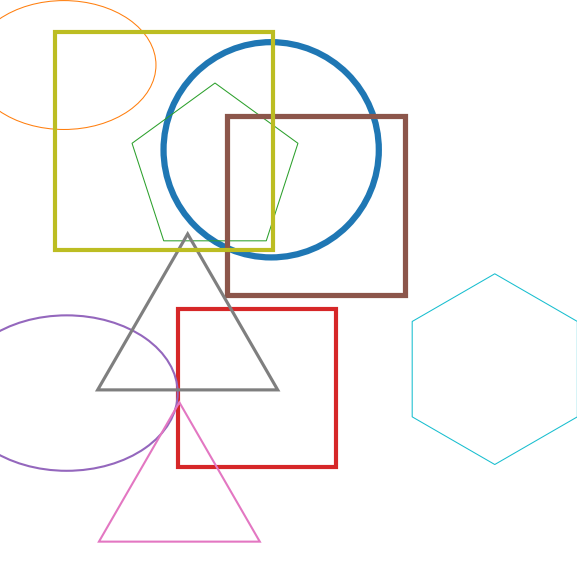[{"shape": "circle", "thickness": 3, "radius": 0.93, "center": [0.47, 0.74]}, {"shape": "oval", "thickness": 0.5, "radius": 0.8, "center": [0.111, 0.887]}, {"shape": "pentagon", "thickness": 0.5, "radius": 0.76, "center": [0.372, 0.704]}, {"shape": "square", "thickness": 2, "radius": 0.68, "center": [0.445, 0.327]}, {"shape": "oval", "thickness": 1, "radius": 0.96, "center": [0.115, 0.318]}, {"shape": "square", "thickness": 2.5, "radius": 0.77, "center": [0.547, 0.643]}, {"shape": "triangle", "thickness": 1, "radius": 0.8, "center": [0.311, 0.142]}, {"shape": "triangle", "thickness": 1.5, "radius": 0.9, "center": [0.325, 0.414]}, {"shape": "square", "thickness": 2, "radius": 0.94, "center": [0.284, 0.756]}, {"shape": "hexagon", "thickness": 0.5, "radius": 0.83, "center": [0.857, 0.36]}]